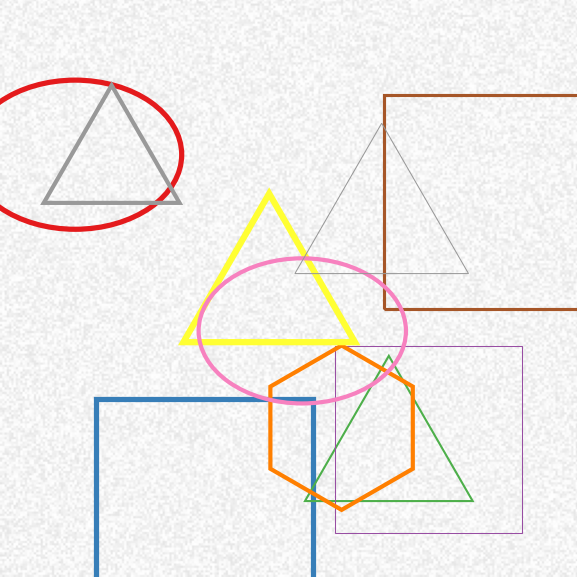[{"shape": "oval", "thickness": 2.5, "radius": 0.92, "center": [0.13, 0.731]}, {"shape": "square", "thickness": 2.5, "radius": 0.94, "center": [0.353, 0.12]}, {"shape": "triangle", "thickness": 1, "radius": 0.84, "center": [0.673, 0.215]}, {"shape": "square", "thickness": 0.5, "radius": 0.81, "center": [0.742, 0.238]}, {"shape": "hexagon", "thickness": 2, "radius": 0.71, "center": [0.592, 0.259]}, {"shape": "triangle", "thickness": 3, "radius": 0.86, "center": [0.466, 0.492]}, {"shape": "square", "thickness": 1.5, "radius": 0.93, "center": [0.85, 0.65]}, {"shape": "oval", "thickness": 2, "radius": 0.9, "center": [0.523, 0.426]}, {"shape": "triangle", "thickness": 0.5, "radius": 0.87, "center": [0.661, 0.612]}, {"shape": "triangle", "thickness": 2, "radius": 0.68, "center": [0.193, 0.716]}]